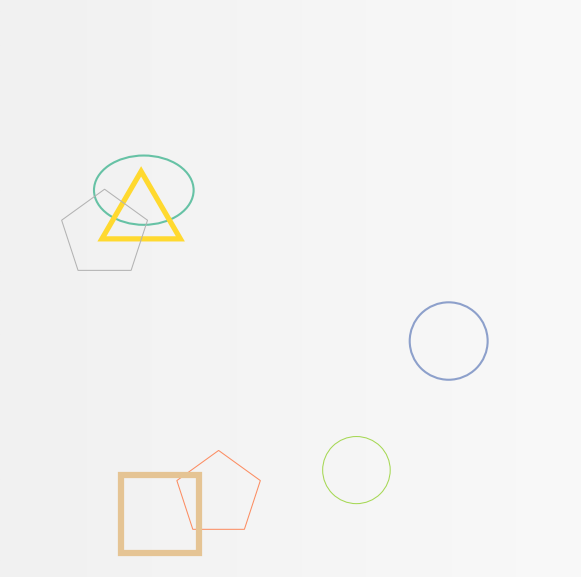[{"shape": "oval", "thickness": 1, "radius": 0.43, "center": [0.247, 0.67]}, {"shape": "pentagon", "thickness": 0.5, "radius": 0.38, "center": [0.376, 0.144]}, {"shape": "circle", "thickness": 1, "radius": 0.34, "center": [0.772, 0.409]}, {"shape": "circle", "thickness": 0.5, "radius": 0.29, "center": [0.613, 0.185]}, {"shape": "triangle", "thickness": 2.5, "radius": 0.39, "center": [0.243, 0.624]}, {"shape": "square", "thickness": 3, "radius": 0.34, "center": [0.275, 0.11]}, {"shape": "pentagon", "thickness": 0.5, "radius": 0.39, "center": [0.18, 0.594]}]